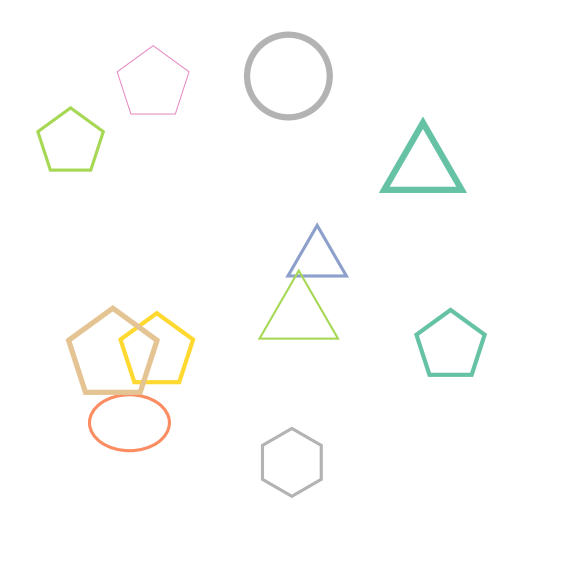[{"shape": "triangle", "thickness": 3, "radius": 0.39, "center": [0.732, 0.709]}, {"shape": "pentagon", "thickness": 2, "radius": 0.31, "center": [0.78, 0.4]}, {"shape": "oval", "thickness": 1.5, "radius": 0.35, "center": [0.224, 0.267]}, {"shape": "triangle", "thickness": 1.5, "radius": 0.29, "center": [0.549, 0.55]}, {"shape": "pentagon", "thickness": 0.5, "radius": 0.33, "center": [0.265, 0.855]}, {"shape": "triangle", "thickness": 1, "radius": 0.39, "center": [0.517, 0.452]}, {"shape": "pentagon", "thickness": 1.5, "radius": 0.3, "center": [0.122, 0.753]}, {"shape": "pentagon", "thickness": 2, "radius": 0.33, "center": [0.271, 0.391]}, {"shape": "pentagon", "thickness": 2.5, "radius": 0.4, "center": [0.195, 0.385]}, {"shape": "circle", "thickness": 3, "radius": 0.36, "center": [0.499, 0.867]}, {"shape": "hexagon", "thickness": 1.5, "radius": 0.29, "center": [0.505, 0.198]}]